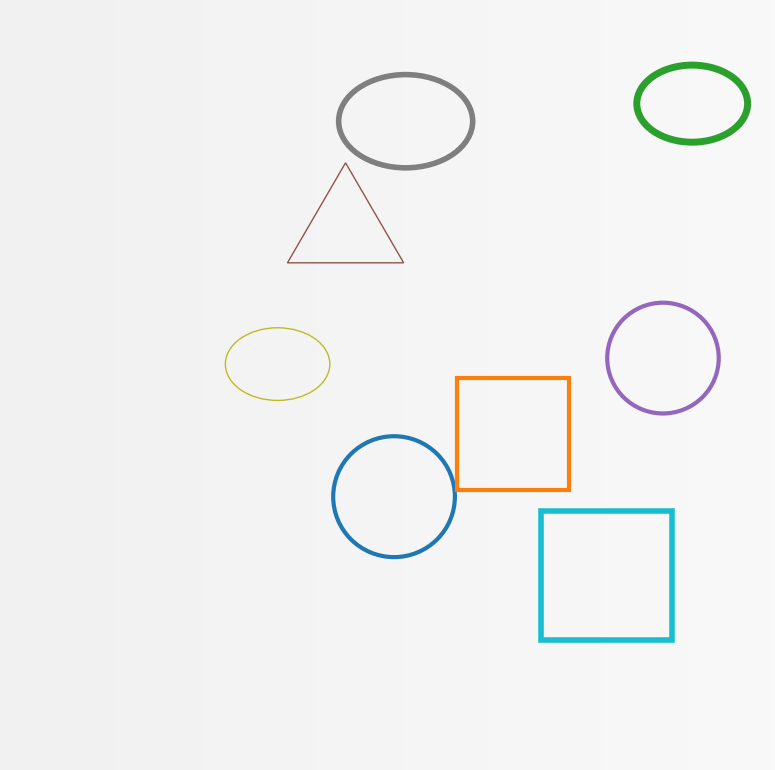[{"shape": "circle", "thickness": 1.5, "radius": 0.39, "center": [0.508, 0.355]}, {"shape": "square", "thickness": 1.5, "radius": 0.36, "center": [0.662, 0.436]}, {"shape": "oval", "thickness": 2.5, "radius": 0.36, "center": [0.893, 0.865]}, {"shape": "circle", "thickness": 1.5, "radius": 0.36, "center": [0.855, 0.535]}, {"shape": "triangle", "thickness": 0.5, "radius": 0.43, "center": [0.446, 0.702]}, {"shape": "oval", "thickness": 2, "radius": 0.43, "center": [0.523, 0.843]}, {"shape": "oval", "thickness": 0.5, "radius": 0.34, "center": [0.358, 0.527]}, {"shape": "square", "thickness": 2, "radius": 0.42, "center": [0.783, 0.253]}]